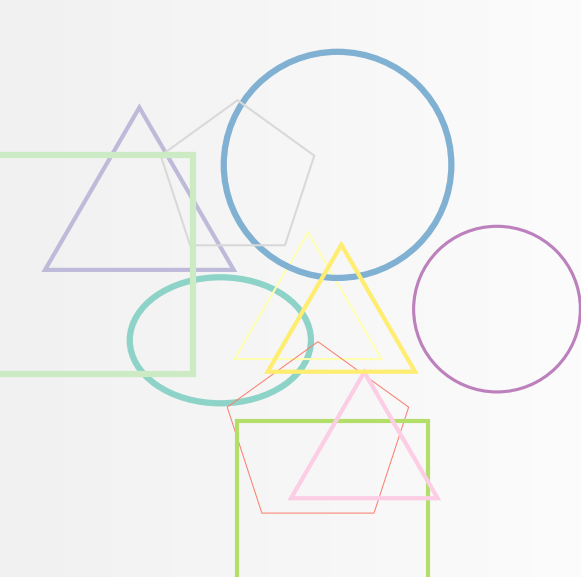[{"shape": "oval", "thickness": 3, "radius": 0.78, "center": [0.379, 0.41]}, {"shape": "triangle", "thickness": 1, "radius": 0.73, "center": [0.53, 0.45]}, {"shape": "triangle", "thickness": 2, "radius": 0.94, "center": [0.24, 0.626]}, {"shape": "pentagon", "thickness": 0.5, "radius": 0.82, "center": [0.547, 0.243]}, {"shape": "circle", "thickness": 3, "radius": 0.98, "center": [0.581, 0.714]}, {"shape": "square", "thickness": 2, "radius": 0.82, "center": [0.572, 0.106]}, {"shape": "triangle", "thickness": 2, "radius": 0.73, "center": [0.627, 0.209]}, {"shape": "pentagon", "thickness": 1, "radius": 0.69, "center": [0.409, 0.687]}, {"shape": "circle", "thickness": 1.5, "radius": 0.72, "center": [0.855, 0.464]}, {"shape": "square", "thickness": 3, "radius": 0.95, "center": [0.143, 0.541]}, {"shape": "triangle", "thickness": 2, "radius": 0.73, "center": [0.587, 0.429]}]